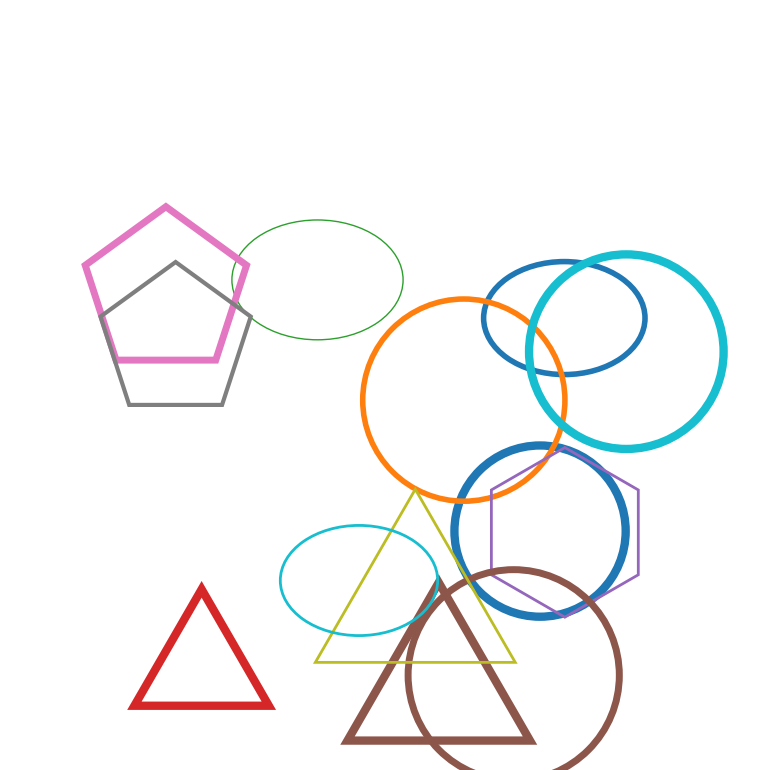[{"shape": "oval", "thickness": 2, "radius": 0.52, "center": [0.733, 0.587]}, {"shape": "circle", "thickness": 3, "radius": 0.56, "center": [0.701, 0.31]}, {"shape": "circle", "thickness": 2, "radius": 0.66, "center": [0.602, 0.48]}, {"shape": "oval", "thickness": 0.5, "radius": 0.56, "center": [0.412, 0.637]}, {"shape": "triangle", "thickness": 3, "radius": 0.5, "center": [0.262, 0.134]}, {"shape": "hexagon", "thickness": 1, "radius": 0.55, "center": [0.734, 0.309]}, {"shape": "triangle", "thickness": 3, "radius": 0.68, "center": [0.57, 0.107]}, {"shape": "circle", "thickness": 2.5, "radius": 0.69, "center": [0.667, 0.123]}, {"shape": "pentagon", "thickness": 2.5, "radius": 0.55, "center": [0.215, 0.621]}, {"shape": "pentagon", "thickness": 1.5, "radius": 0.51, "center": [0.228, 0.557]}, {"shape": "triangle", "thickness": 1, "radius": 0.75, "center": [0.539, 0.215]}, {"shape": "oval", "thickness": 1, "radius": 0.51, "center": [0.466, 0.246]}, {"shape": "circle", "thickness": 3, "radius": 0.63, "center": [0.813, 0.543]}]